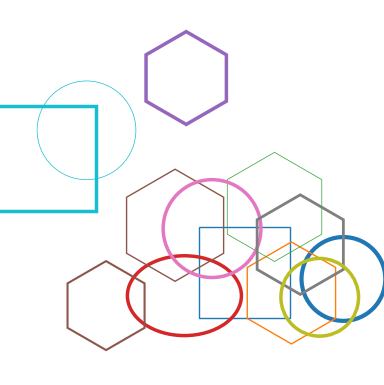[{"shape": "square", "thickness": 1, "radius": 0.59, "center": [0.634, 0.292]}, {"shape": "circle", "thickness": 3, "radius": 0.54, "center": [0.892, 0.275]}, {"shape": "hexagon", "thickness": 1, "radius": 0.66, "center": [0.757, 0.239]}, {"shape": "hexagon", "thickness": 0.5, "radius": 0.71, "center": [0.713, 0.463]}, {"shape": "oval", "thickness": 2.5, "radius": 0.74, "center": [0.479, 0.232]}, {"shape": "hexagon", "thickness": 2.5, "radius": 0.6, "center": [0.484, 0.797]}, {"shape": "hexagon", "thickness": 1, "radius": 0.73, "center": [0.455, 0.415]}, {"shape": "hexagon", "thickness": 1.5, "radius": 0.58, "center": [0.275, 0.206]}, {"shape": "circle", "thickness": 2.5, "radius": 0.64, "center": [0.551, 0.406]}, {"shape": "hexagon", "thickness": 2, "radius": 0.65, "center": [0.78, 0.365]}, {"shape": "circle", "thickness": 2.5, "radius": 0.5, "center": [0.83, 0.228]}, {"shape": "square", "thickness": 2.5, "radius": 0.68, "center": [0.112, 0.589]}, {"shape": "circle", "thickness": 0.5, "radius": 0.64, "center": [0.225, 0.661]}]